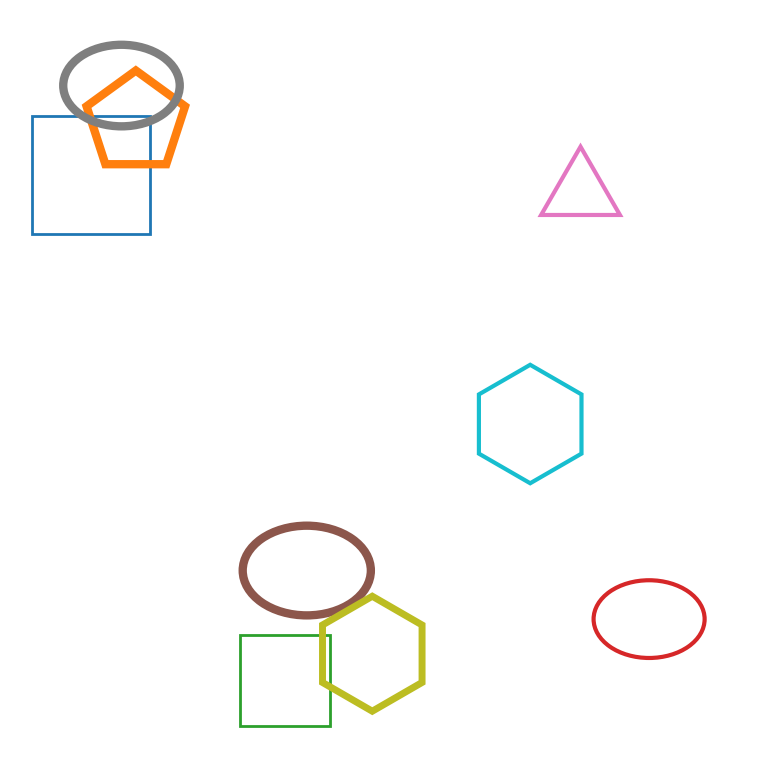[{"shape": "square", "thickness": 1, "radius": 0.38, "center": [0.118, 0.773]}, {"shape": "pentagon", "thickness": 3, "radius": 0.34, "center": [0.176, 0.841]}, {"shape": "square", "thickness": 1, "radius": 0.3, "center": [0.37, 0.116]}, {"shape": "oval", "thickness": 1.5, "radius": 0.36, "center": [0.843, 0.196]}, {"shape": "oval", "thickness": 3, "radius": 0.42, "center": [0.398, 0.259]}, {"shape": "triangle", "thickness": 1.5, "radius": 0.3, "center": [0.754, 0.75]}, {"shape": "oval", "thickness": 3, "radius": 0.38, "center": [0.158, 0.889]}, {"shape": "hexagon", "thickness": 2.5, "radius": 0.37, "center": [0.483, 0.151]}, {"shape": "hexagon", "thickness": 1.5, "radius": 0.38, "center": [0.689, 0.449]}]